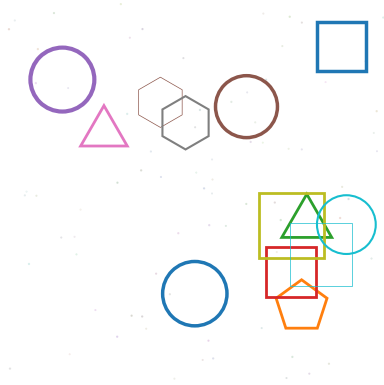[{"shape": "square", "thickness": 2.5, "radius": 0.32, "center": [0.887, 0.879]}, {"shape": "circle", "thickness": 2.5, "radius": 0.42, "center": [0.506, 0.237]}, {"shape": "pentagon", "thickness": 2, "radius": 0.35, "center": [0.783, 0.204]}, {"shape": "triangle", "thickness": 2, "radius": 0.37, "center": [0.797, 0.421]}, {"shape": "square", "thickness": 2, "radius": 0.33, "center": [0.756, 0.294]}, {"shape": "circle", "thickness": 3, "radius": 0.42, "center": [0.162, 0.793]}, {"shape": "hexagon", "thickness": 0.5, "radius": 0.33, "center": [0.417, 0.734]}, {"shape": "circle", "thickness": 2.5, "radius": 0.4, "center": [0.64, 0.723]}, {"shape": "triangle", "thickness": 2, "radius": 0.35, "center": [0.27, 0.656]}, {"shape": "hexagon", "thickness": 1.5, "radius": 0.35, "center": [0.482, 0.681]}, {"shape": "square", "thickness": 2, "radius": 0.42, "center": [0.758, 0.415]}, {"shape": "square", "thickness": 0.5, "radius": 0.41, "center": [0.834, 0.34]}, {"shape": "circle", "thickness": 1.5, "radius": 0.38, "center": [0.9, 0.417]}]